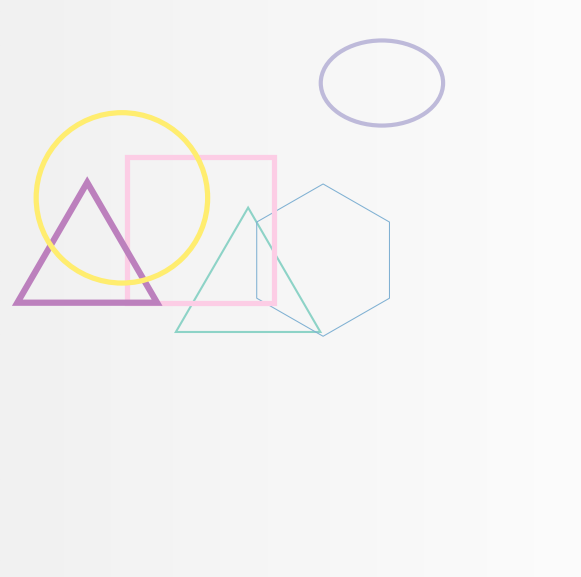[{"shape": "triangle", "thickness": 1, "radius": 0.72, "center": [0.427, 0.496]}, {"shape": "oval", "thickness": 2, "radius": 0.53, "center": [0.657, 0.855]}, {"shape": "hexagon", "thickness": 0.5, "radius": 0.66, "center": [0.556, 0.549]}, {"shape": "square", "thickness": 2.5, "radius": 0.63, "center": [0.345, 0.601]}, {"shape": "triangle", "thickness": 3, "radius": 0.69, "center": [0.15, 0.544]}, {"shape": "circle", "thickness": 2.5, "radius": 0.74, "center": [0.21, 0.657]}]